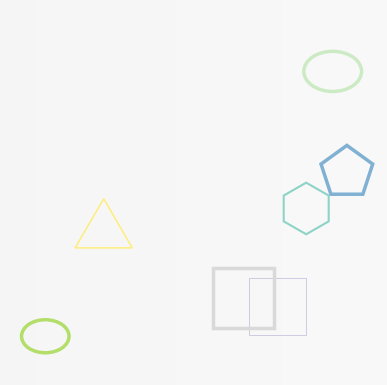[{"shape": "hexagon", "thickness": 1.5, "radius": 0.34, "center": [0.79, 0.459]}, {"shape": "square", "thickness": 0.5, "radius": 0.37, "center": [0.716, 0.204]}, {"shape": "pentagon", "thickness": 2.5, "radius": 0.35, "center": [0.895, 0.552]}, {"shape": "oval", "thickness": 2.5, "radius": 0.31, "center": [0.117, 0.127]}, {"shape": "square", "thickness": 2.5, "radius": 0.39, "center": [0.63, 0.226]}, {"shape": "oval", "thickness": 2.5, "radius": 0.37, "center": [0.859, 0.815]}, {"shape": "triangle", "thickness": 1, "radius": 0.43, "center": [0.268, 0.399]}]